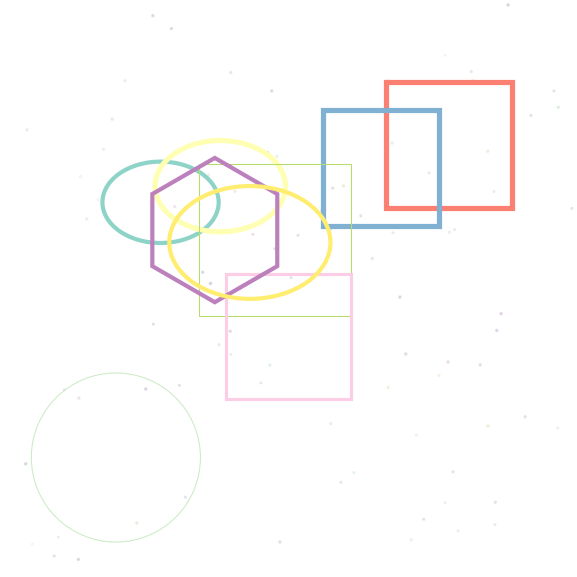[{"shape": "oval", "thickness": 2, "radius": 0.5, "center": [0.278, 0.649]}, {"shape": "oval", "thickness": 2.5, "radius": 0.56, "center": [0.381, 0.677]}, {"shape": "square", "thickness": 2.5, "radius": 0.55, "center": [0.778, 0.748]}, {"shape": "square", "thickness": 2.5, "radius": 0.5, "center": [0.659, 0.708]}, {"shape": "square", "thickness": 0.5, "radius": 0.66, "center": [0.476, 0.583]}, {"shape": "square", "thickness": 1.5, "radius": 0.54, "center": [0.499, 0.416]}, {"shape": "hexagon", "thickness": 2, "radius": 0.62, "center": [0.372, 0.601]}, {"shape": "circle", "thickness": 0.5, "radius": 0.73, "center": [0.201, 0.207]}, {"shape": "oval", "thickness": 2, "radius": 0.7, "center": [0.433, 0.579]}]